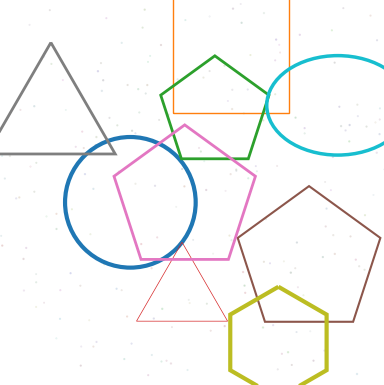[{"shape": "circle", "thickness": 3, "radius": 0.85, "center": [0.339, 0.474]}, {"shape": "square", "thickness": 1, "radius": 0.75, "center": [0.6, 0.857]}, {"shape": "pentagon", "thickness": 2, "radius": 0.74, "center": [0.558, 0.707]}, {"shape": "triangle", "thickness": 0.5, "radius": 0.68, "center": [0.473, 0.234]}, {"shape": "pentagon", "thickness": 1.5, "radius": 0.97, "center": [0.803, 0.322]}, {"shape": "pentagon", "thickness": 2, "radius": 0.97, "center": [0.48, 0.482]}, {"shape": "triangle", "thickness": 2, "radius": 0.96, "center": [0.132, 0.697]}, {"shape": "hexagon", "thickness": 3, "radius": 0.72, "center": [0.723, 0.111]}, {"shape": "oval", "thickness": 2.5, "radius": 0.92, "center": [0.877, 0.726]}]